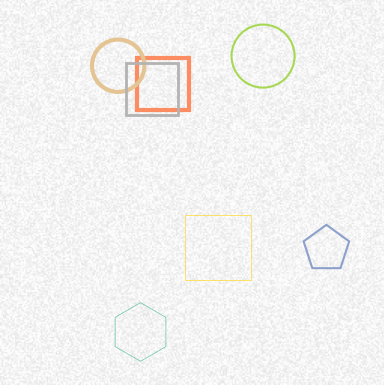[{"shape": "hexagon", "thickness": 0.5, "radius": 0.38, "center": [0.365, 0.138]}, {"shape": "square", "thickness": 3, "radius": 0.34, "center": [0.423, 0.781]}, {"shape": "pentagon", "thickness": 1.5, "radius": 0.31, "center": [0.848, 0.354]}, {"shape": "circle", "thickness": 1.5, "radius": 0.41, "center": [0.683, 0.854]}, {"shape": "square", "thickness": 0.5, "radius": 0.43, "center": [0.567, 0.357]}, {"shape": "circle", "thickness": 3, "radius": 0.34, "center": [0.307, 0.829]}, {"shape": "square", "thickness": 2, "radius": 0.34, "center": [0.395, 0.769]}]